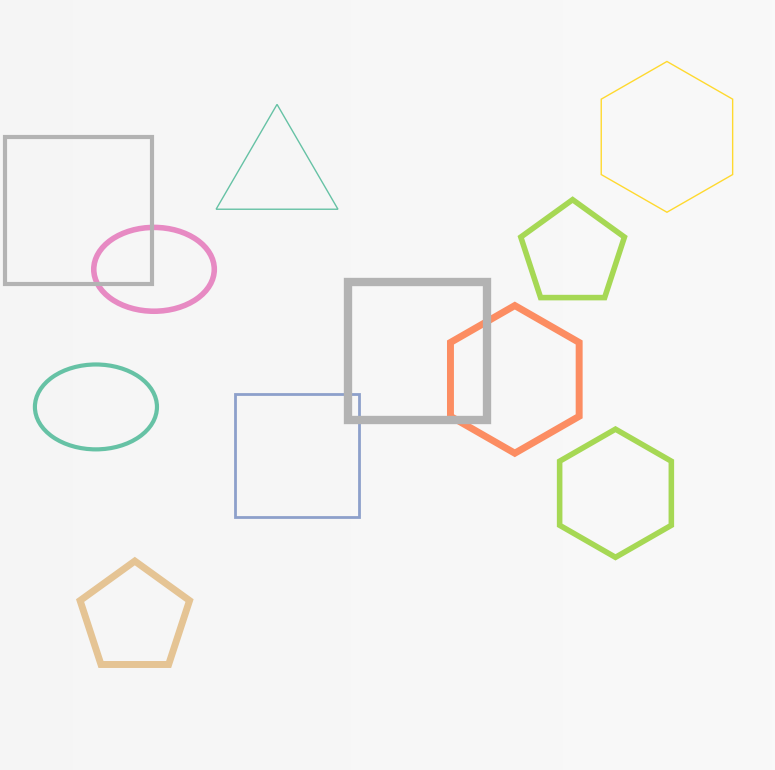[{"shape": "triangle", "thickness": 0.5, "radius": 0.45, "center": [0.357, 0.774]}, {"shape": "oval", "thickness": 1.5, "radius": 0.39, "center": [0.124, 0.472]}, {"shape": "hexagon", "thickness": 2.5, "radius": 0.48, "center": [0.664, 0.507]}, {"shape": "square", "thickness": 1, "radius": 0.4, "center": [0.384, 0.409]}, {"shape": "oval", "thickness": 2, "radius": 0.39, "center": [0.199, 0.65]}, {"shape": "pentagon", "thickness": 2, "radius": 0.35, "center": [0.739, 0.67]}, {"shape": "hexagon", "thickness": 2, "radius": 0.42, "center": [0.794, 0.359]}, {"shape": "hexagon", "thickness": 0.5, "radius": 0.49, "center": [0.861, 0.822]}, {"shape": "pentagon", "thickness": 2.5, "radius": 0.37, "center": [0.174, 0.197]}, {"shape": "square", "thickness": 1.5, "radius": 0.48, "center": [0.101, 0.727]}, {"shape": "square", "thickness": 3, "radius": 0.45, "center": [0.538, 0.545]}]